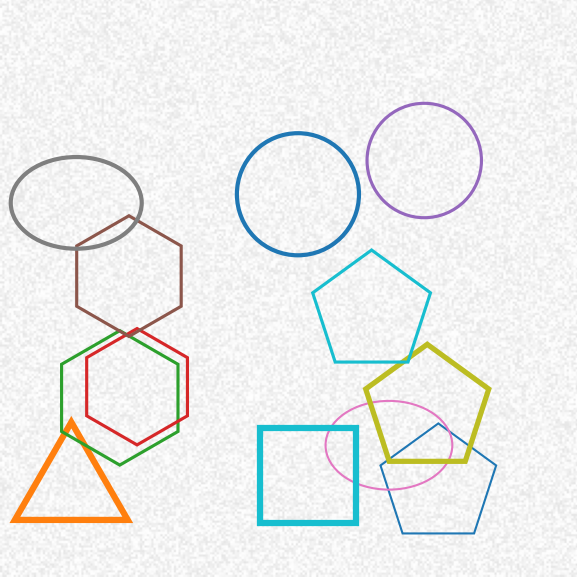[{"shape": "circle", "thickness": 2, "radius": 0.53, "center": [0.516, 0.663]}, {"shape": "pentagon", "thickness": 1, "radius": 0.53, "center": [0.759, 0.161]}, {"shape": "triangle", "thickness": 3, "radius": 0.56, "center": [0.123, 0.155]}, {"shape": "hexagon", "thickness": 1.5, "radius": 0.58, "center": [0.207, 0.31]}, {"shape": "hexagon", "thickness": 1.5, "radius": 0.5, "center": [0.237, 0.329]}, {"shape": "circle", "thickness": 1.5, "radius": 0.5, "center": [0.735, 0.721]}, {"shape": "hexagon", "thickness": 1.5, "radius": 0.52, "center": [0.223, 0.521]}, {"shape": "oval", "thickness": 1, "radius": 0.55, "center": [0.673, 0.228]}, {"shape": "oval", "thickness": 2, "radius": 0.57, "center": [0.132, 0.648]}, {"shape": "pentagon", "thickness": 2.5, "radius": 0.56, "center": [0.74, 0.291]}, {"shape": "square", "thickness": 3, "radius": 0.41, "center": [0.533, 0.176]}, {"shape": "pentagon", "thickness": 1.5, "radius": 0.54, "center": [0.643, 0.459]}]